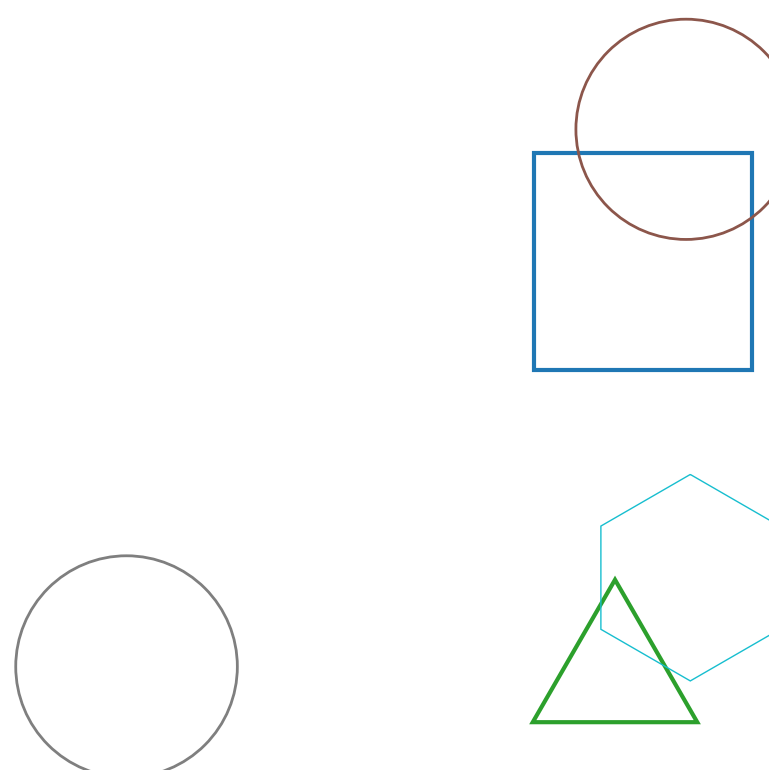[{"shape": "square", "thickness": 1.5, "radius": 0.71, "center": [0.835, 0.661]}, {"shape": "triangle", "thickness": 1.5, "radius": 0.62, "center": [0.799, 0.124]}, {"shape": "circle", "thickness": 1, "radius": 0.72, "center": [0.891, 0.832]}, {"shape": "circle", "thickness": 1, "radius": 0.72, "center": [0.164, 0.134]}, {"shape": "hexagon", "thickness": 0.5, "radius": 0.67, "center": [0.896, 0.25]}]